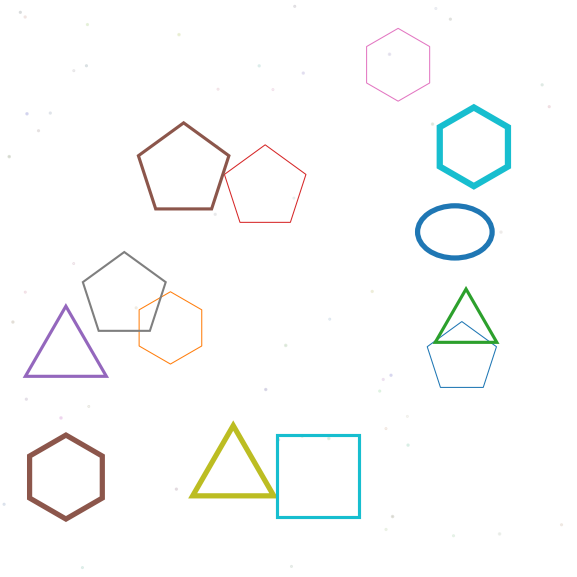[{"shape": "pentagon", "thickness": 0.5, "radius": 0.32, "center": [0.8, 0.379]}, {"shape": "oval", "thickness": 2.5, "radius": 0.32, "center": [0.788, 0.598]}, {"shape": "hexagon", "thickness": 0.5, "radius": 0.31, "center": [0.295, 0.431]}, {"shape": "triangle", "thickness": 1.5, "radius": 0.31, "center": [0.807, 0.437]}, {"shape": "pentagon", "thickness": 0.5, "radius": 0.37, "center": [0.459, 0.674]}, {"shape": "triangle", "thickness": 1.5, "radius": 0.4, "center": [0.114, 0.388]}, {"shape": "pentagon", "thickness": 1.5, "radius": 0.41, "center": [0.318, 0.704]}, {"shape": "hexagon", "thickness": 2.5, "radius": 0.36, "center": [0.114, 0.173]}, {"shape": "hexagon", "thickness": 0.5, "radius": 0.32, "center": [0.689, 0.887]}, {"shape": "pentagon", "thickness": 1, "radius": 0.38, "center": [0.215, 0.487]}, {"shape": "triangle", "thickness": 2.5, "radius": 0.41, "center": [0.404, 0.181]}, {"shape": "square", "thickness": 1.5, "radius": 0.35, "center": [0.551, 0.174]}, {"shape": "hexagon", "thickness": 3, "radius": 0.34, "center": [0.821, 0.745]}]